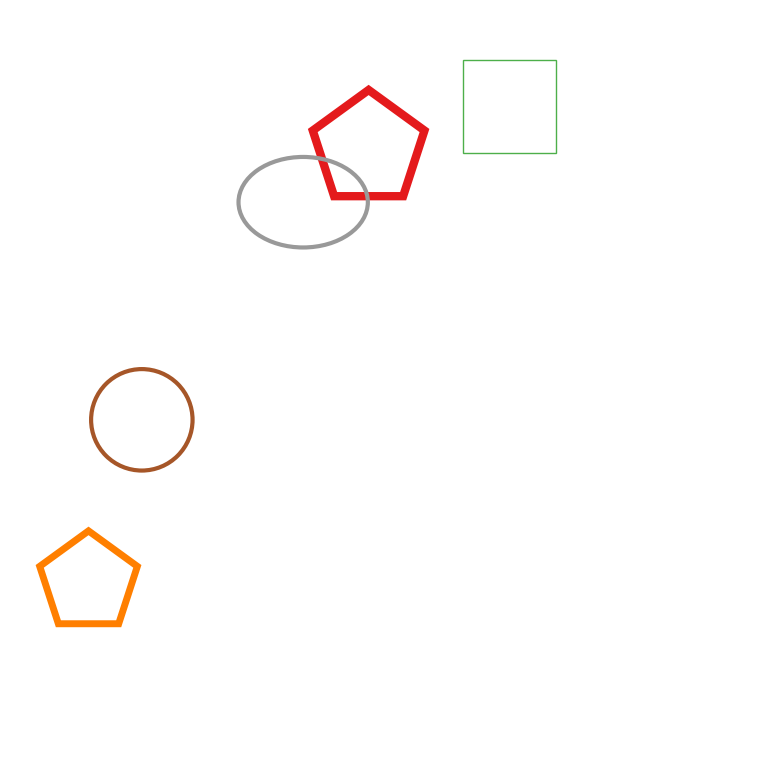[{"shape": "pentagon", "thickness": 3, "radius": 0.38, "center": [0.479, 0.807]}, {"shape": "square", "thickness": 0.5, "radius": 0.3, "center": [0.662, 0.862]}, {"shape": "pentagon", "thickness": 2.5, "radius": 0.33, "center": [0.115, 0.244]}, {"shape": "circle", "thickness": 1.5, "radius": 0.33, "center": [0.184, 0.455]}, {"shape": "oval", "thickness": 1.5, "radius": 0.42, "center": [0.394, 0.737]}]